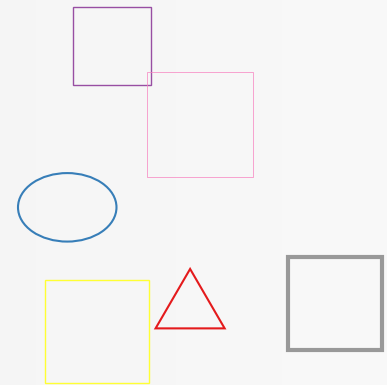[{"shape": "triangle", "thickness": 1.5, "radius": 0.51, "center": [0.491, 0.199]}, {"shape": "oval", "thickness": 1.5, "radius": 0.64, "center": [0.174, 0.461]}, {"shape": "square", "thickness": 1, "radius": 0.5, "center": [0.289, 0.88]}, {"shape": "square", "thickness": 1, "radius": 0.67, "center": [0.25, 0.14]}, {"shape": "square", "thickness": 0.5, "radius": 0.69, "center": [0.515, 0.676]}, {"shape": "square", "thickness": 3, "radius": 0.61, "center": [0.866, 0.212]}]